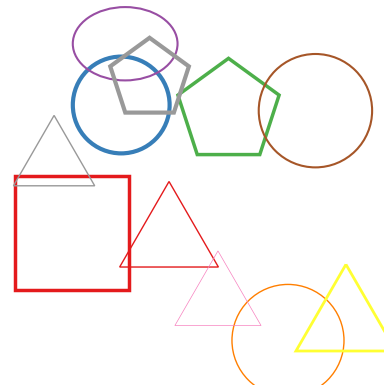[{"shape": "triangle", "thickness": 1, "radius": 0.74, "center": [0.439, 0.38]}, {"shape": "square", "thickness": 2.5, "radius": 0.74, "center": [0.187, 0.395]}, {"shape": "circle", "thickness": 3, "radius": 0.63, "center": [0.315, 0.727]}, {"shape": "pentagon", "thickness": 2.5, "radius": 0.69, "center": [0.594, 0.71]}, {"shape": "oval", "thickness": 1.5, "radius": 0.68, "center": [0.325, 0.886]}, {"shape": "circle", "thickness": 1, "radius": 0.73, "center": [0.748, 0.116]}, {"shape": "triangle", "thickness": 2, "radius": 0.75, "center": [0.899, 0.163]}, {"shape": "circle", "thickness": 1.5, "radius": 0.74, "center": [0.819, 0.713]}, {"shape": "triangle", "thickness": 0.5, "radius": 0.65, "center": [0.566, 0.219]}, {"shape": "pentagon", "thickness": 3, "radius": 0.54, "center": [0.388, 0.794]}, {"shape": "triangle", "thickness": 1, "radius": 0.61, "center": [0.14, 0.578]}]